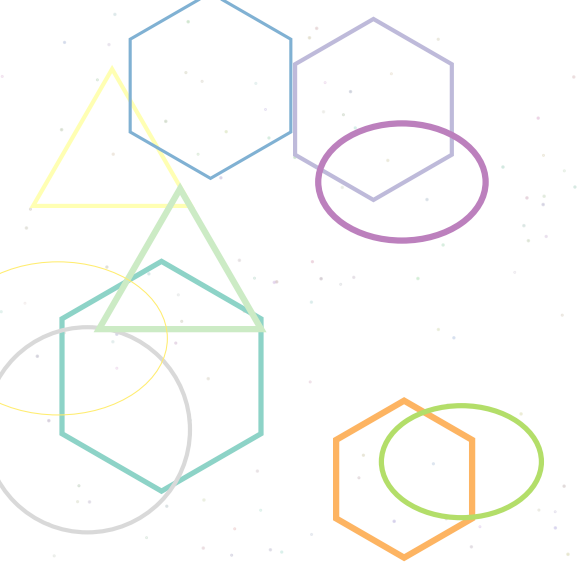[{"shape": "hexagon", "thickness": 2.5, "radius": 0.99, "center": [0.28, 0.348]}, {"shape": "triangle", "thickness": 2, "radius": 0.79, "center": [0.194, 0.722]}, {"shape": "hexagon", "thickness": 2, "radius": 0.78, "center": [0.647, 0.81]}, {"shape": "hexagon", "thickness": 1.5, "radius": 0.8, "center": [0.365, 0.851]}, {"shape": "hexagon", "thickness": 3, "radius": 0.68, "center": [0.7, 0.169]}, {"shape": "oval", "thickness": 2.5, "radius": 0.69, "center": [0.799, 0.2]}, {"shape": "circle", "thickness": 2, "radius": 0.89, "center": [0.151, 0.255]}, {"shape": "oval", "thickness": 3, "radius": 0.72, "center": [0.696, 0.684]}, {"shape": "triangle", "thickness": 3, "radius": 0.81, "center": [0.312, 0.51]}, {"shape": "oval", "thickness": 0.5, "radius": 0.95, "center": [0.1, 0.413]}]